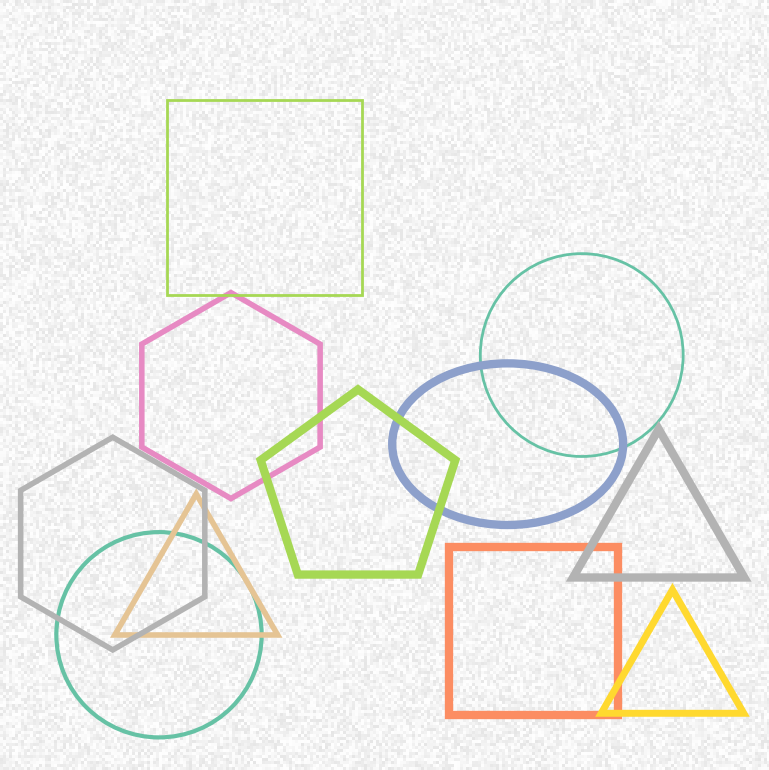[{"shape": "circle", "thickness": 1.5, "radius": 0.67, "center": [0.206, 0.176]}, {"shape": "circle", "thickness": 1, "radius": 0.66, "center": [0.756, 0.539]}, {"shape": "square", "thickness": 3, "radius": 0.55, "center": [0.693, 0.18]}, {"shape": "oval", "thickness": 3, "radius": 0.75, "center": [0.659, 0.423]}, {"shape": "hexagon", "thickness": 2, "radius": 0.67, "center": [0.3, 0.486]}, {"shape": "pentagon", "thickness": 3, "radius": 0.66, "center": [0.465, 0.361]}, {"shape": "square", "thickness": 1, "radius": 0.63, "center": [0.344, 0.744]}, {"shape": "triangle", "thickness": 2.5, "radius": 0.53, "center": [0.873, 0.127]}, {"shape": "triangle", "thickness": 2, "radius": 0.61, "center": [0.255, 0.236]}, {"shape": "hexagon", "thickness": 2, "radius": 0.69, "center": [0.146, 0.294]}, {"shape": "triangle", "thickness": 3, "radius": 0.64, "center": [0.855, 0.314]}]